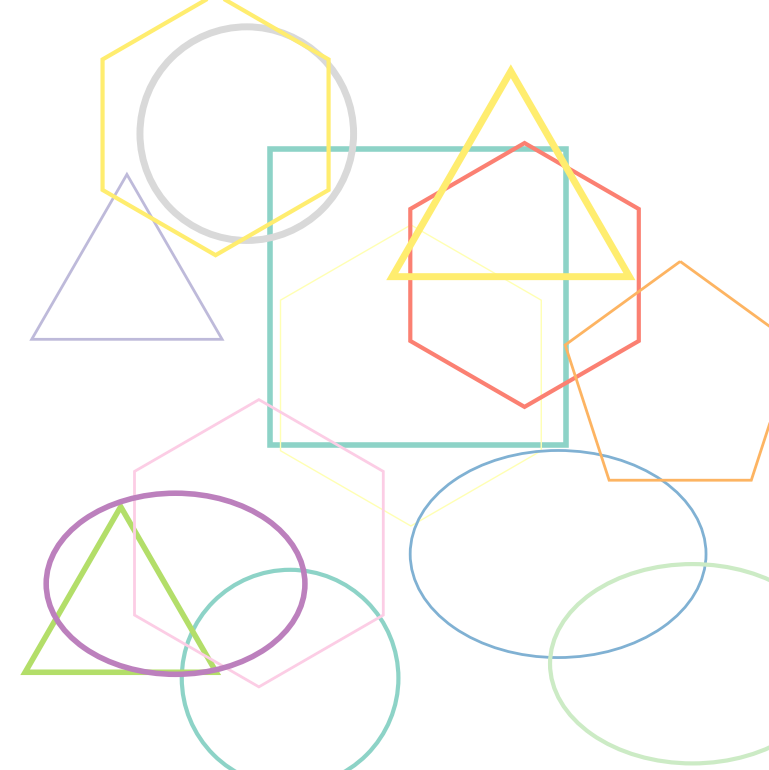[{"shape": "circle", "thickness": 1.5, "radius": 0.7, "center": [0.377, 0.119]}, {"shape": "square", "thickness": 2, "radius": 0.96, "center": [0.543, 0.614]}, {"shape": "hexagon", "thickness": 0.5, "radius": 0.98, "center": [0.534, 0.512]}, {"shape": "triangle", "thickness": 1, "radius": 0.71, "center": [0.165, 0.631]}, {"shape": "hexagon", "thickness": 1.5, "radius": 0.86, "center": [0.681, 0.643]}, {"shape": "oval", "thickness": 1, "radius": 0.96, "center": [0.725, 0.28]}, {"shape": "pentagon", "thickness": 1, "radius": 0.79, "center": [0.883, 0.503]}, {"shape": "triangle", "thickness": 2, "radius": 0.72, "center": [0.157, 0.199]}, {"shape": "hexagon", "thickness": 1, "radius": 0.93, "center": [0.336, 0.294]}, {"shape": "circle", "thickness": 2.5, "radius": 0.69, "center": [0.32, 0.826]}, {"shape": "oval", "thickness": 2, "radius": 0.84, "center": [0.228, 0.242]}, {"shape": "oval", "thickness": 1.5, "radius": 0.92, "center": [0.899, 0.138]}, {"shape": "hexagon", "thickness": 1.5, "radius": 0.85, "center": [0.28, 0.838]}, {"shape": "triangle", "thickness": 2.5, "radius": 0.89, "center": [0.663, 0.73]}]